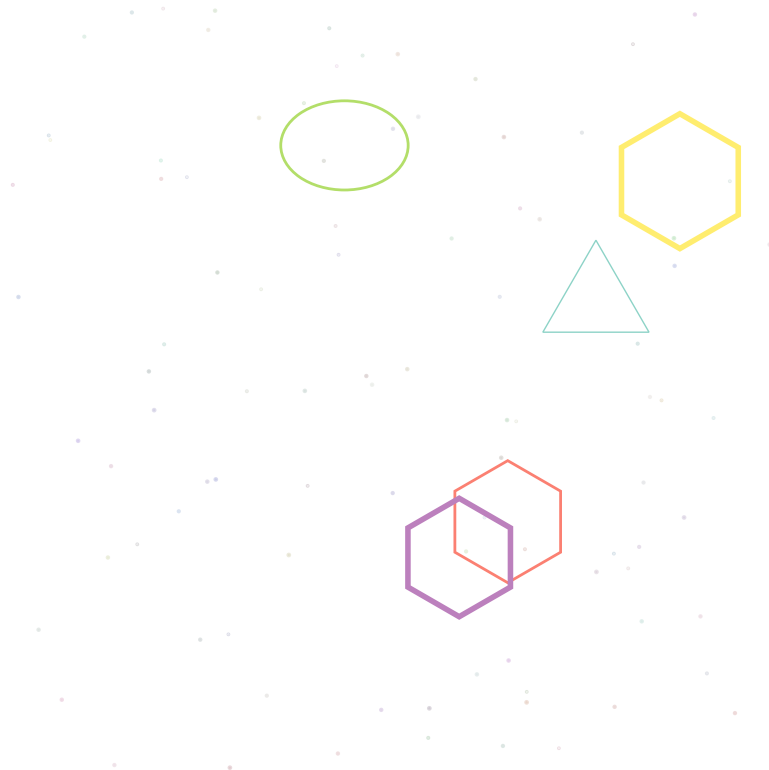[{"shape": "triangle", "thickness": 0.5, "radius": 0.4, "center": [0.774, 0.608]}, {"shape": "hexagon", "thickness": 1, "radius": 0.4, "center": [0.659, 0.322]}, {"shape": "oval", "thickness": 1, "radius": 0.41, "center": [0.447, 0.811]}, {"shape": "hexagon", "thickness": 2, "radius": 0.38, "center": [0.596, 0.276]}, {"shape": "hexagon", "thickness": 2, "radius": 0.44, "center": [0.883, 0.765]}]